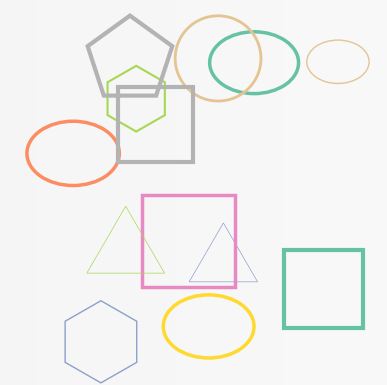[{"shape": "oval", "thickness": 2.5, "radius": 0.57, "center": [0.656, 0.837]}, {"shape": "square", "thickness": 3, "radius": 0.51, "center": [0.834, 0.249]}, {"shape": "oval", "thickness": 2.5, "radius": 0.6, "center": [0.189, 0.602]}, {"shape": "hexagon", "thickness": 1, "radius": 0.53, "center": [0.26, 0.112]}, {"shape": "triangle", "thickness": 0.5, "radius": 0.51, "center": [0.576, 0.319]}, {"shape": "square", "thickness": 2.5, "radius": 0.6, "center": [0.487, 0.374]}, {"shape": "hexagon", "thickness": 1.5, "radius": 0.43, "center": [0.351, 0.744]}, {"shape": "triangle", "thickness": 0.5, "radius": 0.58, "center": [0.324, 0.348]}, {"shape": "oval", "thickness": 2.5, "radius": 0.59, "center": [0.538, 0.152]}, {"shape": "oval", "thickness": 1, "radius": 0.4, "center": [0.872, 0.84]}, {"shape": "circle", "thickness": 2, "radius": 0.55, "center": [0.563, 0.848]}, {"shape": "square", "thickness": 3, "radius": 0.49, "center": [0.401, 0.677]}, {"shape": "pentagon", "thickness": 3, "radius": 0.57, "center": [0.335, 0.845]}]